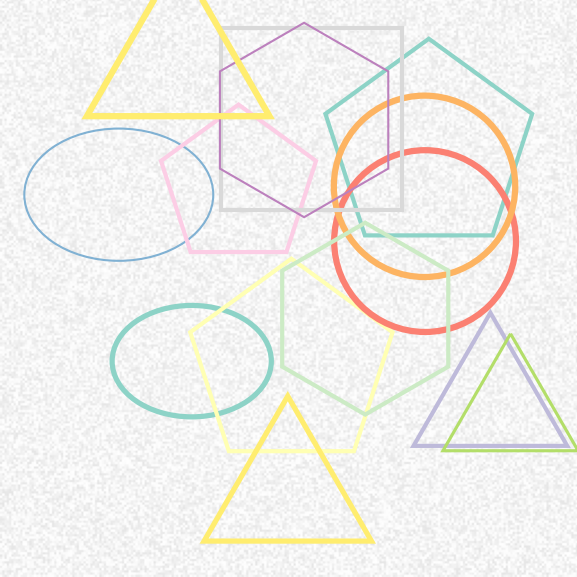[{"shape": "oval", "thickness": 2.5, "radius": 0.69, "center": [0.332, 0.374]}, {"shape": "pentagon", "thickness": 2, "radius": 0.94, "center": [0.743, 0.744]}, {"shape": "pentagon", "thickness": 2, "radius": 0.92, "center": [0.505, 0.367]}, {"shape": "triangle", "thickness": 2, "radius": 0.77, "center": [0.849, 0.304]}, {"shape": "circle", "thickness": 3, "radius": 0.79, "center": [0.736, 0.582]}, {"shape": "oval", "thickness": 1, "radius": 0.82, "center": [0.206, 0.662]}, {"shape": "circle", "thickness": 3, "radius": 0.79, "center": [0.735, 0.676]}, {"shape": "triangle", "thickness": 1.5, "radius": 0.68, "center": [0.884, 0.286]}, {"shape": "pentagon", "thickness": 2, "radius": 0.71, "center": [0.413, 0.677]}, {"shape": "square", "thickness": 2, "radius": 0.78, "center": [0.539, 0.793]}, {"shape": "hexagon", "thickness": 1, "radius": 0.84, "center": [0.527, 0.791]}, {"shape": "hexagon", "thickness": 2, "radius": 0.83, "center": [0.632, 0.447]}, {"shape": "triangle", "thickness": 3, "radius": 0.91, "center": [0.309, 0.889]}, {"shape": "triangle", "thickness": 2.5, "radius": 0.84, "center": [0.498, 0.146]}]